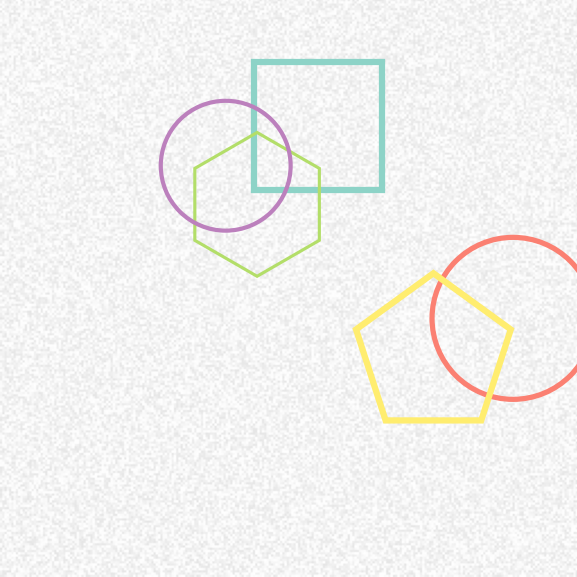[{"shape": "square", "thickness": 3, "radius": 0.55, "center": [0.551, 0.781]}, {"shape": "circle", "thickness": 2.5, "radius": 0.7, "center": [0.888, 0.448]}, {"shape": "hexagon", "thickness": 1.5, "radius": 0.62, "center": [0.445, 0.645]}, {"shape": "circle", "thickness": 2, "radius": 0.56, "center": [0.391, 0.712]}, {"shape": "pentagon", "thickness": 3, "radius": 0.7, "center": [0.751, 0.385]}]